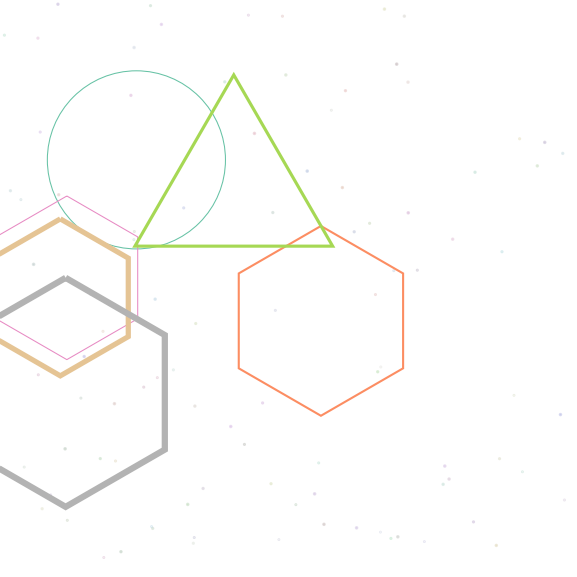[{"shape": "circle", "thickness": 0.5, "radius": 0.77, "center": [0.236, 0.722]}, {"shape": "hexagon", "thickness": 1, "radius": 0.82, "center": [0.556, 0.444]}, {"shape": "hexagon", "thickness": 0.5, "radius": 0.71, "center": [0.116, 0.518]}, {"shape": "triangle", "thickness": 1.5, "radius": 0.99, "center": [0.405, 0.672]}, {"shape": "hexagon", "thickness": 2.5, "radius": 0.68, "center": [0.104, 0.484]}, {"shape": "hexagon", "thickness": 3, "radius": 0.99, "center": [0.114, 0.32]}]